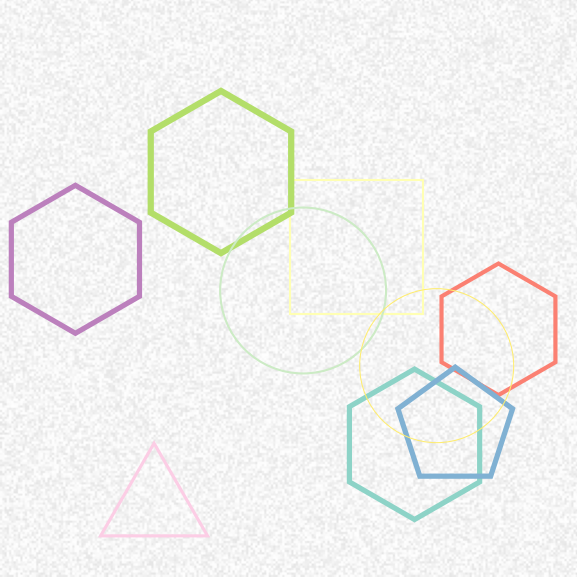[{"shape": "hexagon", "thickness": 2.5, "radius": 0.65, "center": [0.718, 0.23]}, {"shape": "square", "thickness": 1, "radius": 0.58, "center": [0.617, 0.571]}, {"shape": "hexagon", "thickness": 2, "radius": 0.57, "center": [0.863, 0.429]}, {"shape": "pentagon", "thickness": 2.5, "radius": 0.52, "center": [0.788, 0.259]}, {"shape": "hexagon", "thickness": 3, "radius": 0.7, "center": [0.383, 0.701]}, {"shape": "triangle", "thickness": 1.5, "radius": 0.53, "center": [0.267, 0.125]}, {"shape": "hexagon", "thickness": 2.5, "radius": 0.64, "center": [0.131, 0.55]}, {"shape": "circle", "thickness": 1, "radius": 0.72, "center": [0.525, 0.496]}, {"shape": "circle", "thickness": 0.5, "radius": 0.67, "center": [0.756, 0.366]}]